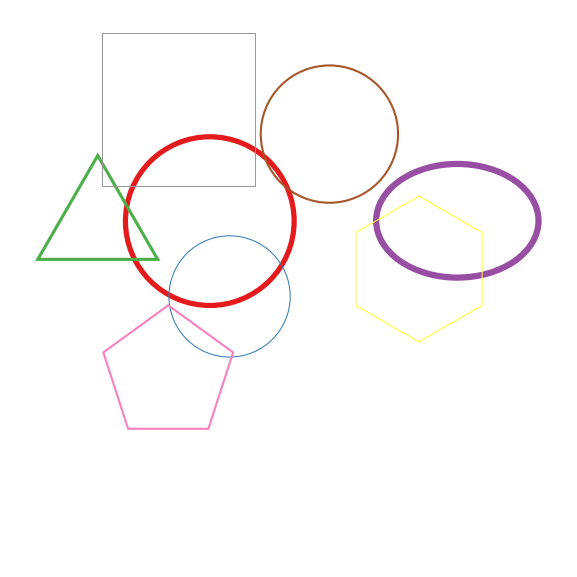[{"shape": "circle", "thickness": 2.5, "radius": 0.73, "center": [0.363, 0.616]}, {"shape": "circle", "thickness": 0.5, "radius": 0.52, "center": [0.398, 0.486]}, {"shape": "triangle", "thickness": 1.5, "radius": 0.6, "center": [0.169, 0.61]}, {"shape": "oval", "thickness": 3, "radius": 0.7, "center": [0.792, 0.617]}, {"shape": "hexagon", "thickness": 0.5, "radius": 0.63, "center": [0.726, 0.533]}, {"shape": "circle", "thickness": 1, "radius": 0.59, "center": [0.57, 0.767]}, {"shape": "pentagon", "thickness": 1, "radius": 0.59, "center": [0.291, 0.352]}, {"shape": "square", "thickness": 0.5, "radius": 0.66, "center": [0.31, 0.809]}]